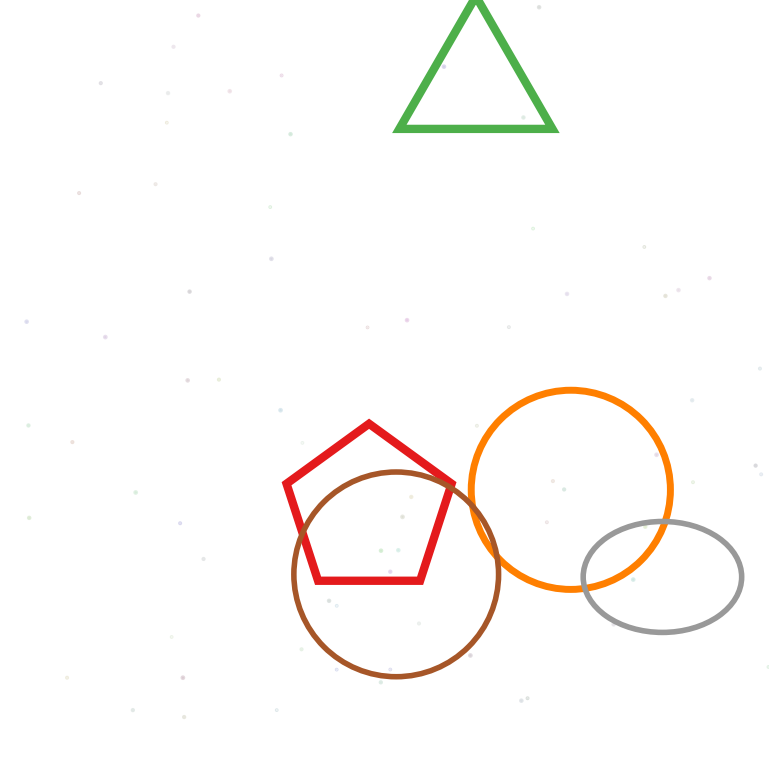[{"shape": "pentagon", "thickness": 3, "radius": 0.56, "center": [0.479, 0.337]}, {"shape": "triangle", "thickness": 3, "radius": 0.57, "center": [0.618, 0.89]}, {"shape": "circle", "thickness": 2.5, "radius": 0.65, "center": [0.741, 0.364]}, {"shape": "circle", "thickness": 2, "radius": 0.66, "center": [0.515, 0.254]}, {"shape": "oval", "thickness": 2, "radius": 0.51, "center": [0.86, 0.251]}]